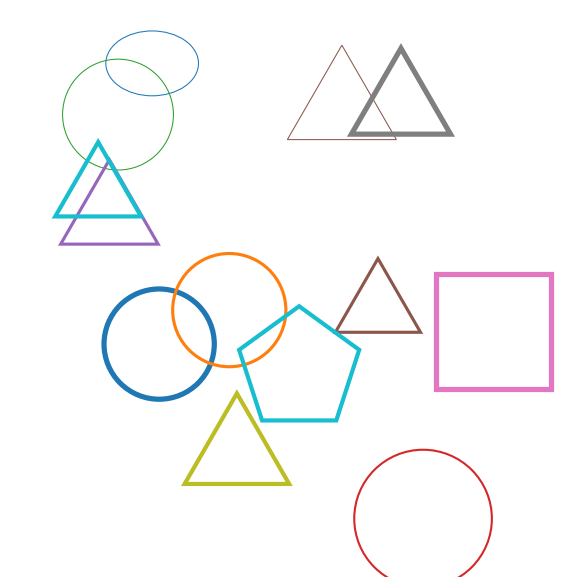[{"shape": "oval", "thickness": 0.5, "radius": 0.4, "center": [0.263, 0.889]}, {"shape": "circle", "thickness": 2.5, "radius": 0.48, "center": [0.276, 0.403]}, {"shape": "circle", "thickness": 1.5, "radius": 0.49, "center": [0.397, 0.462]}, {"shape": "circle", "thickness": 0.5, "radius": 0.48, "center": [0.204, 0.801]}, {"shape": "circle", "thickness": 1, "radius": 0.6, "center": [0.733, 0.101]}, {"shape": "triangle", "thickness": 1.5, "radius": 0.49, "center": [0.189, 0.625]}, {"shape": "triangle", "thickness": 1.5, "radius": 0.43, "center": [0.654, 0.466]}, {"shape": "triangle", "thickness": 0.5, "radius": 0.54, "center": [0.592, 0.812]}, {"shape": "square", "thickness": 2.5, "radius": 0.5, "center": [0.854, 0.425]}, {"shape": "triangle", "thickness": 2.5, "radius": 0.5, "center": [0.694, 0.816]}, {"shape": "triangle", "thickness": 2, "radius": 0.52, "center": [0.41, 0.213]}, {"shape": "triangle", "thickness": 2, "radius": 0.43, "center": [0.17, 0.667]}, {"shape": "pentagon", "thickness": 2, "radius": 0.55, "center": [0.518, 0.36]}]